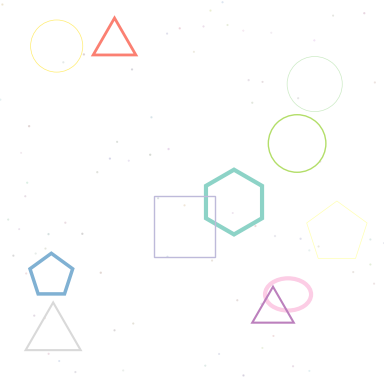[{"shape": "hexagon", "thickness": 3, "radius": 0.42, "center": [0.608, 0.475]}, {"shape": "pentagon", "thickness": 0.5, "radius": 0.41, "center": [0.875, 0.395]}, {"shape": "square", "thickness": 1, "radius": 0.4, "center": [0.479, 0.411]}, {"shape": "triangle", "thickness": 2, "radius": 0.32, "center": [0.297, 0.889]}, {"shape": "pentagon", "thickness": 2.5, "radius": 0.29, "center": [0.133, 0.284]}, {"shape": "circle", "thickness": 1, "radius": 0.37, "center": [0.772, 0.627]}, {"shape": "oval", "thickness": 3, "radius": 0.3, "center": [0.748, 0.235]}, {"shape": "triangle", "thickness": 1.5, "radius": 0.41, "center": [0.138, 0.132]}, {"shape": "triangle", "thickness": 1.5, "radius": 0.31, "center": [0.709, 0.193]}, {"shape": "circle", "thickness": 0.5, "radius": 0.36, "center": [0.817, 0.782]}, {"shape": "circle", "thickness": 0.5, "radius": 0.34, "center": [0.147, 0.88]}]